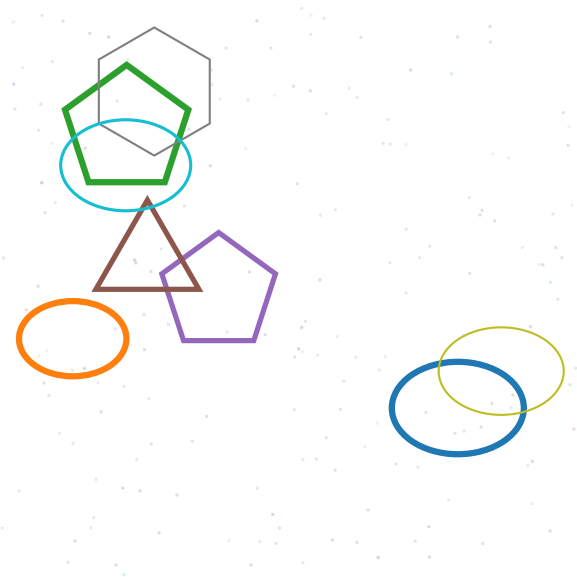[{"shape": "oval", "thickness": 3, "radius": 0.57, "center": [0.793, 0.293]}, {"shape": "oval", "thickness": 3, "radius": 0.47, "center": [0.126, 0.413]}, {"shape": "pentagon", "thickness": 3, "radius": 0.56, "center": [0.219, 0.774]}, {"shape": "pentagon", "thickness": 2.5, "radius": 0.52, "center": [0.379, 0.493]}, {"shape": "triangle", "thickness": 2.5, "radius": 0.52, "center": [0.255, 0.55]}, {"shape": "hexagon", "thickness": 1, "radius": 0.55, "center": [0.267, 0.841]}, {"shape": "oval", "thickness": 1, "radius": 0.54, "center": [0.868, 0.357]}, {"shape": "oval", "thickness": 1.5, "radius": 0.56, "center": [0.218, 0.713]}]